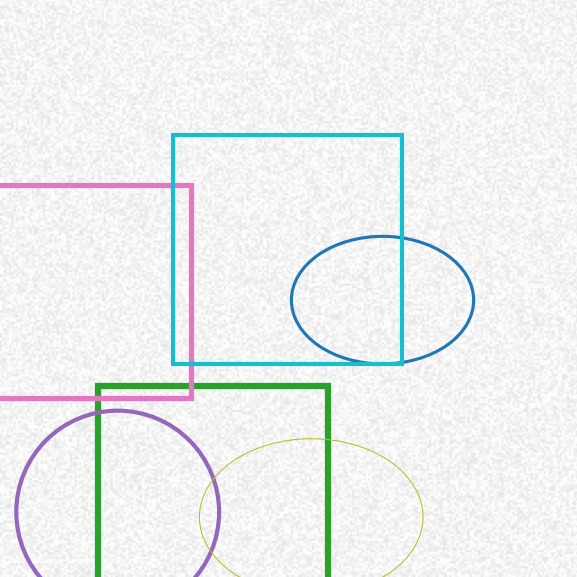[{"shape": "oval", "thickness": 1.5, "radius": 0.79, "center": [0.662, 0.479]}, {"shape": "square", "thickness": 3, "radius": 1.0, "center": [0.37, 0.132]}, {"shape": "circle", "thickness": 2, "radius": 0.88, "center": [0.204, 0.112]}, {"shape": "square", "thickness": 2.5, "radius": 0.93, "center": [0.146, 0.494]}, {"shape": "oval", "thickness": 0.5, "radius": 0.97, "center": [0.539, 0.104]}, {"shape": "square", "thickness": 2, "radius": 0.99, "center": [0.498, 0.567]}]